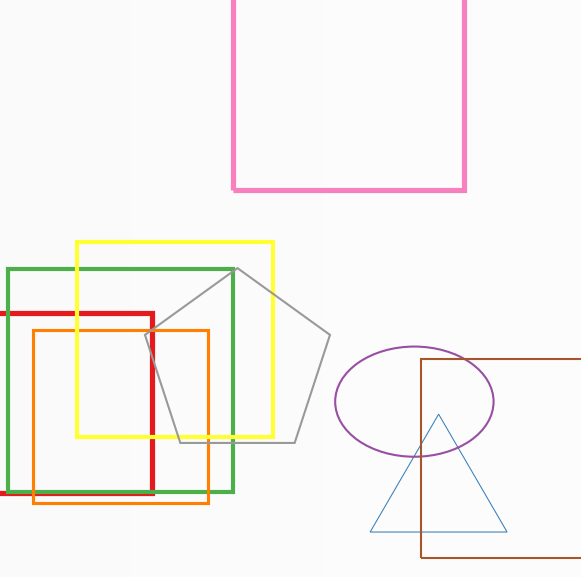[{"shape": "square", "thickness": 2.5, "radius": 0.78, "center": [0.106, 0.301]}, {"shape": "triangle", "thickness": 0.5, "radius": 0.68, "center": [0.755, 0.146]}, {"shape": "square", "thickness": 2, "radius": 0.97, "center": [0.207, 0.34]}, {"shape": "oval", "thickness": 1, "radius": 0.68, "center": [0.713, 0.304]}, {"shape": "square", "thickness": 1.5, "radius": 0.75, "center": [0.207, 0.278]}, {"shape": "square", "thickness": 2, "radius": 0.85, "center": [0.301, 0.411]}, {"shape": "square", "thickness": 1, "radius": 0.86, "center": [0.897, 0.205]}, {"shape": "square", "thickness": 2.5, "radius": 0.99, "center": [0.6, 0.868]}, {"shape": "pentagon", "thickness": 1, "radius": 0.84, "center": [0.409, 0.368]}]